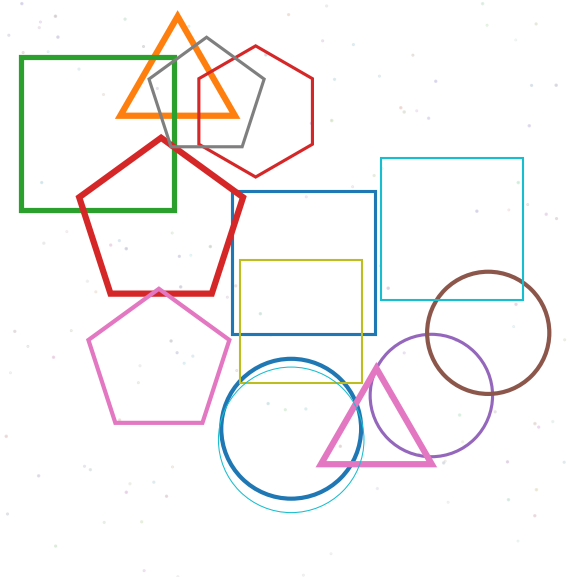[{"shape": "circle", "thickness": 2, "radius": 0.61, "center": [0.504, 0.257]}, {"shape": "square", "thickness": 1.5, "radius": 0.62, "center": [0.526, 0.544]}, {"shape": "triangle", "thickness": 3, "radius": 0.57, "center": [0.308, 0.856]}, {"shape": "square", "thickness": 2.5, "radius": 0.66, "center": [0.169, 0.768]}, {"shape": "pentagon", "thickness": 3, "radius": 0.75, "center": [0.279, 0.611]}, {"shape": "hexagon", "thickness": 1.5, "radius": 0.57, "center": [0.443, 0.806]}, {"shape": "circle", "thickness": 1.5, "radius": 0.53, "center": [0.747, 0.314]}, {"shape": "circle", "thickness": 2, "radius": 0.53, "center": [0.845, 0.423]}, {"shape": "pentagon", "thickness": 2, "radius": 0.64, "center": [0.275, 0.371]}, {"shape": "triangle", "thickness": 3, "radius": 0.55, "center": [0.652, 0.251]}, {"shape": "pentagon", "thickness": 1.5, "radius": 0.52, "center": [0.358, 0.83]}, {"shape": "square", "thickness": 1, "radius": 0.53, "center": [0.521, 0.443]}, {"shape": "square", "thickness": 1, "radius": 0.61, "center": [0.782, 0.603]}, {"shape": "circle", "thickness": 0.5, "radius": 0.63, "center": [0.504, 0.237]}]